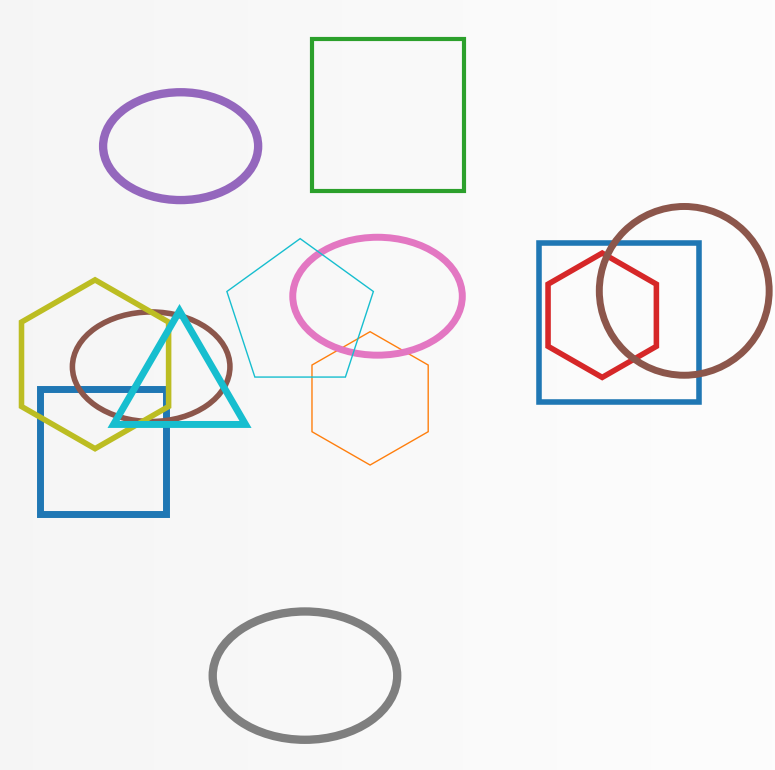[{"shape": "square", "thickness": 2, "radius": 0.51, "center": [0.799, 0.581]}, {"shape": "square", "thickness": 2.5, "radius": 0.41, "center": [0.132, 0.414]}, {"shape": "hexagon", "thickness": 0.5, "radius": 0.43, "center": [0.478, 0.483]}, {"shape": "square", "thickness": 1.5, "radius": 0.49, "center": [0.501, 0.851]}, {"shape": "hexagon", "thickness": 2, "radius": 0.4, "center": [0.777, 0.591]}, {"shape": "oval", "thickness": 3, "radius": 0.5, "center": [0.233, 0.81]}, {"shape": "oval", "thickness": 2, "radius": 0.51, "center": [0.195, 0.524]}, {"shape": "circle", "thickness": 2.5, "radius": 0.55, "center": [0.883, 0.622]}, {"shape": "oval", "thickness": 2.5, "radius": 0.55, "center": [0.487, 0.615]}, {"shape": "oval", "thickness": 3, "radius": 0.6, "center": [0.393, 0.123]}, {"shape": "hexagon", "thickness": 2, "radius": 0.55, "center": [0.123, 0.527]}, {"shape": "pentagon", "thickness": 0.5, "radius": 0.5, "center": [0.387, 0.591]}, {"shape": "triangle", "thickness": 2.5, "radius": 0.49, "center": [0.232, 0.498]}]